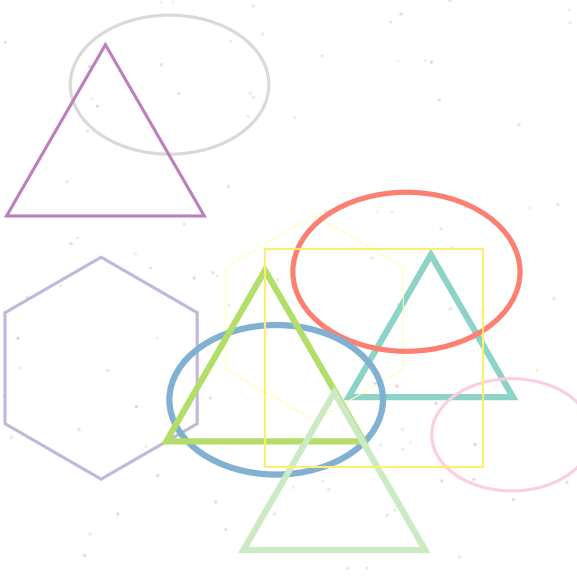[{"shape": "triangle", "thickness": 3, "radius": 0.82, "center": [0.746, 0.394]}, {"shape": "hexagon", "thickness": 0.5, "radius": 0.89, "center": [0.545, 0.448]}, {"shape": "hexagon", "thickness": 1.5, "radius": 0.96, "center": [0.175, 0.362]}, {"shape": "oval", "thickness": 2.5, "radius": 0.98, "center": [0.704, 0.529]}, {"shape": "oval", "thickness": 3, "radius": 0.92, "center": [0.478, 0.307]}, {"shape": "triangle", "thickness": 3, "radius": 0.99, "center": [0.459, 0.334]}, {"shape": "oval", "thickness": 1.5, "radius": 0.69, "center": [0.886, 0.246]}, {"shape": "oval", "thickness": 1.5, "radius": 0.86, "center": [0.294, 0.853]}, {"shape": "triangle", "thickness": 1.5, "radius": 0.99, "center": [0.183, 0.724]}, {"shape": "triangle", "thickness": 3, "radius": 0.91, "center": [0.579, 0.138]}, {"shape": "square", "thickness": 1, "radius": 0.94, "center": [0.648, 0.379]}]